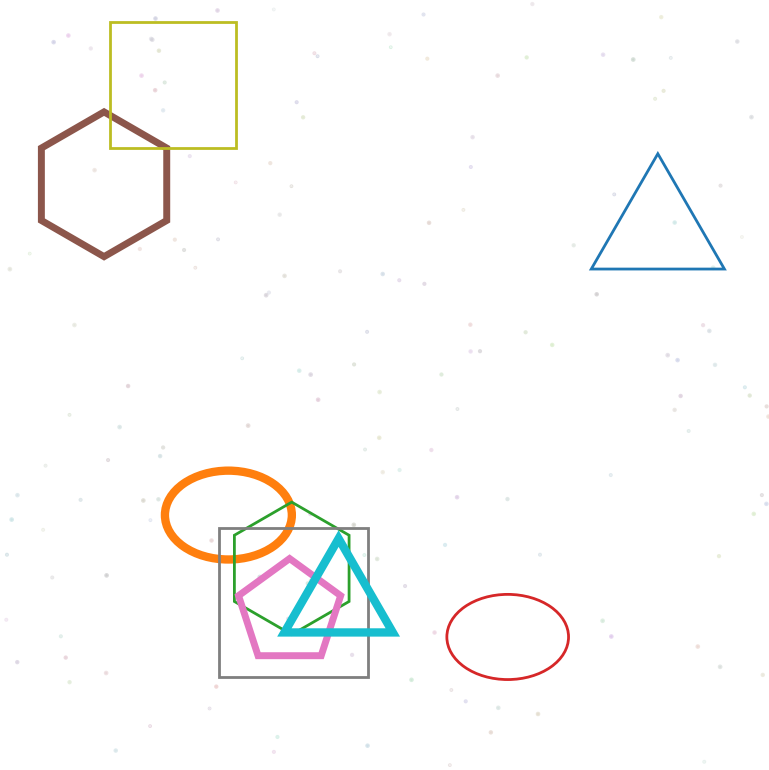[{"shape": "triangle", "thickness": 1, "radius": 0.5, "center": [0.854, 0.701]}, {"shape": "oval", "thickness": 3, "radius": 0.41, "center": [0.297, 0.331]}, {"shape": "hexagon", "thickness": 1, "radius": 0.43, "center": [0.379, 0.262]}, {"shape": "oval", "thickness": 1, "radius": 0.4, "center": [0.659, 0.173]}, {"shape": "hexagon", "thickness": 2.5, "radius": 0.47, "center": [0.135, 0.761]}, {"shape": "pentagon", "thickness": 2.5, "radius": 0.35, "center": [0.376, 0.205]}, {"shape": "square", "thickness": 1, "radius": 0.48, "center": [0.381, 0.218]}, {"shape": "square", "thickness": 1, "radius": 0.41, "center": [0.225, 0.89]}, {"shape": "triangle", "thickness": 3, "radius": 0.41, "center": [0.44, 0.219]}]